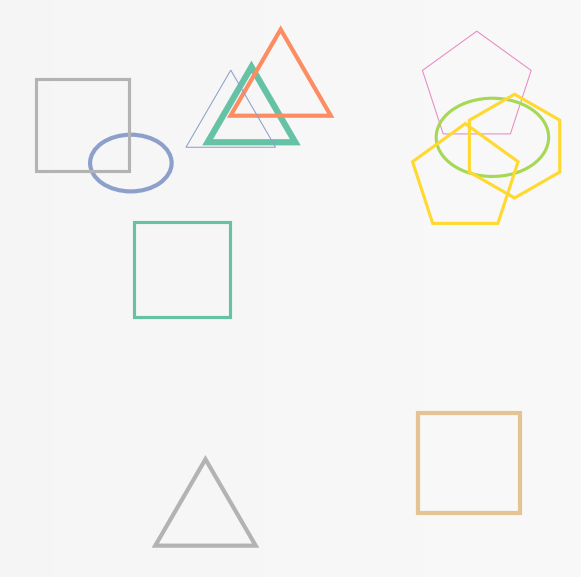[{"shape": "square", "thickness": 1.5, "radius": 0.41, "center": [0.313, 0.533]}, {"shape": "triangle", "thickness": 3, "radius": 0.44, "center": [0.433, 0.796]}, {"shape": "triangle", "thickness": 2, "radius": 0.5, "center": [0.483, 0.849]}, {"shape": "oval", "thickness": 2, "radius": 0.35, "center": [0.225, 0.717]}, {"shape": "triangle", "thickness": 0.5, "radius": 0.45, "center": [0.397, 0.789]}, {"shape": "pentagon", "thickness": 0.5, "radius": 0.49, "center": [0.82, 0.847]}, {"shape": "oval", "thickness": 1.5, "radius": 0.48, "center": [0.847, 0.761]}, {"shape": "hexagon", "thickness": 1.5, "radius": 0.45, "center": [0.885, 0.746]}, {"shape": "pentagon", "thickness": 1.5, "radius": 0.48, "center": [0.801, 0.69]}, {"shape": "square", "thickness": 2, "radius": 0.44, "center": [0.807, 0.198]}, {"shape": "triangle", "thickness": 2, "radius": 0.5, "center": [0.353, 0.104]}, {"shape": "square", "thickness": 1.5, "radius": 0.4, "center": [0.142, 0.782]}]